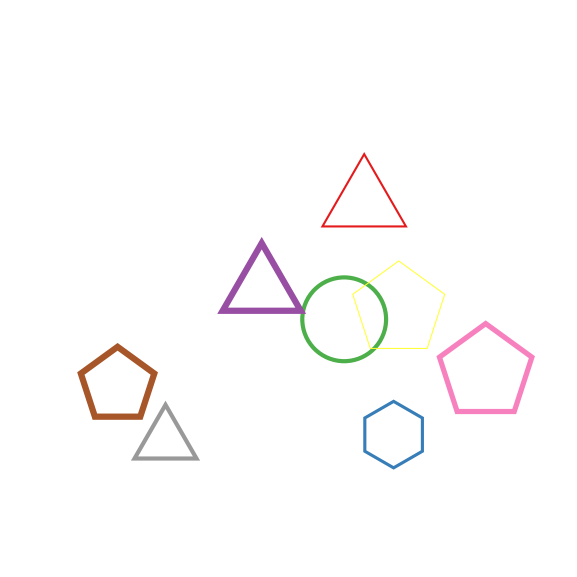[{"shape": "triangle", "thickness": 1, "radius": 0.42, "center": [0.631, 0.649]}, {"shape": "hexagon", "thickness": 1.5, "radius": 0.29, "center": [0.682, 0.247]}, {"shape": "circle", "thickness": 2, "radius": 0.36, "center": [0.596, 0.446]}, {"shape": "triangle", "thickness": 3, "radius": 0.39, "center": [0.453, 0.5]}, {"shape": "pentagon", "thickness": 0.5, "radius": 0.42, "center": [0.69, 0.464]}, {"shape": "pentagon", "thickness": 3, "radius": 0.33, "center": [0.204, 0.332]}, {"shape": "pentagon", "thickness": 2.5, "radius": 0.42, "center": [0.841, 0.355]}, {"shape": "triangle", "thickness": 2, "radius": 0.31, "center": [0.287, 0.236]}]